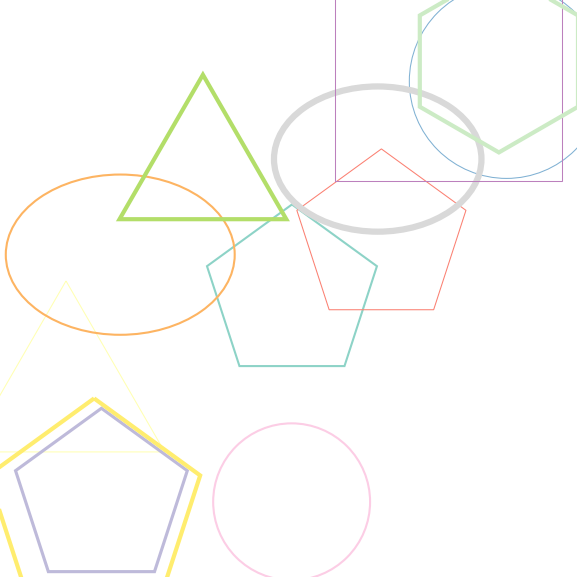[{"shape": "pentagon", "thickness": 1, "radius": 0.77, "center": [0.506, 0.49]}, {"shape": "triangle", "thickness": 0.5, "radius": 0.99, "center": [0.114, 0.315]}, {"shape": "pentagon", "thickness": 1.5, "radius": 0.78, "center": [0.176, 0.136]}, {"shape": "pentagon", "thickness": 0.5, "radius": 0.77, "center": [0.66, 0.587]}, {"shape": "circle", "thickness": 0.5, "radius": 0.84, "center": [0.877, 0.858]}, {"shape": "oval", "thickness": 1, "radius": 0.99, "center": [0.208, 0.558]}, {"shape": "triangle", "thickness": 2, "radius": 0.83, "center": [0.351, 0.703]}, {"shape": "circle", "thickness": 1, "radius": 0.68, "center": [0.505, 0.13]}, {"shape": "oval", "thickness": 3, "radius": 0.9, "center": [0.654, 0.724]}, {"shape": "square", "thickness": 0.5, "radius": 0.98, "center": [0.776, 0.882]}, {"shape": "hexagon", "thickness": 2, "radius": 0.79, "center": [0.864, 0.893]}, {"shape": "pentagon", "thickness": 2, "radius": 0.97, "center": [0.163, 0.116]}]